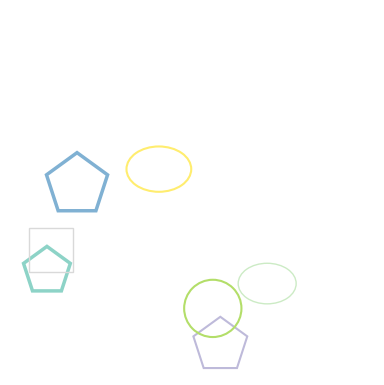[{"shape": "pentagon", "thickness": 2.5, "radius": 0.32, "center": [0.122, 0.296]}, {"shape": "pentagon", "thickness": 1.5, "radius": 0.37, "center": [0.572, 0.104]}, {"shape": "pentagon", "thickness": 2.5, "radius": 0.42, "center": [0.2, 0.52]}, {"shape": "circle", "thickness": 1.5, "radius": 0.37, "center": [0.553, 0.199]}, {"shape": "square", "thickness": 1, "radius": 0.29, "center": [0.133, 0.35]}, {"shape": "oval", "thickness": 1, "radius": 0.38, "center": [0.694, 0.263]}, {"shape": "oval", "thickness": 1.5, "radius": 0.42, "center": [0.413, 0.561]}]